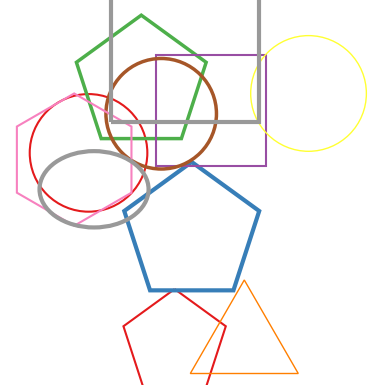[{"shape": "circle", "thickness": 1.5, "radius": 0.76, "center": [0.23, 0.603]}, {"shape": "pentagon", "thickness": 1.5, "radius": 0.7, "center": [0.454, 0.109]}, {"shape": "pentagon", "thickness": 3, "radius": 0.92, "center": [0.498, 0.395]}, {"shape": "pentagon", "thickness": 2.5, "radius": 0.89, "center": [0.367, 0.783]}, {"shape": "square", "thickness": 1.5, "radius": 0.72, "center": [0.548, 0.713]}, {"shape": "triangle", "thickness": 1, "radius": 0.81, "center": [0.635, 0.111]}, {"shape": "circle", "thickness": 1, "radius": 0.75, "center": [0.801, 0.757]}, {"shape": "circle", "thickness": 2.5, "radius": 0.72, "center": [0.419, 0.705]}, {"shape": "hexagon", "thickness": 1.5, "radius": 0.86, "center": [0.193, 0.585]}, {"shape": "square", "thickness": 3, "radius": 0.96, "center": [0.481, 0.874]}, {"shape": "oval", "thickness": 3, "radius": 0.71, "center": [0.244, 0.508]}]